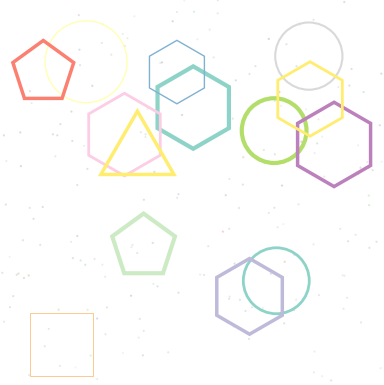[{"shape": "circle", "thickness": 2, "radius": 0.43, "center": [0.718, 0.271]}, {"shape": "hexagon", "thickness": 3, "radius": 0.54, "center": [0.502, 0.721]}, {"shape": "circle", "thickness": 1, "radius": 0.53, "center": [0.224, 0.84]}, {"shape": "hexagon", "thickness": 2.5, "radius": 0.49, "center": [0.648, 0.23]}, {"shape": "pentagon", "thickness": 2.5, "radius": 0.42, "center": [0.112, 0.812]}, {"shape": "hexagon", "thickness": 1, "radius": 0.41, "center": [0.46, 0.813]}, {"shape": "square", "thickness": 0.5, "radius": 0.41, "center": [0.16, 0.105]}, {"shape": "circle", "thickness": 3, "radius": 0.42, "center": [0.712, 0.661]}, {"shape": "hexagon", "thickness": 2, "radius": 0.54, "center": [0.323, 0.65]}, {"shape": "circle", "thickness": 1.5, "radius": 0.44, "center": [0.802, 0.854]}, {"shape": "hexagon", "thickness": 2.5, "radius": 0.55, "center": [0.868, 0.625]}, {"shape": "pentagon", "thickness": 3, "radius": 0.43, "center": [0.373, 0.36]}, {"shape": "triangle", "thickness": 2.5, "radius": 0.55, "center": [0.357, 0.602]}, {"shape": "hexagon", "thickness": 2, "radius": 0.48, "center": [0.805, 0.743]}]